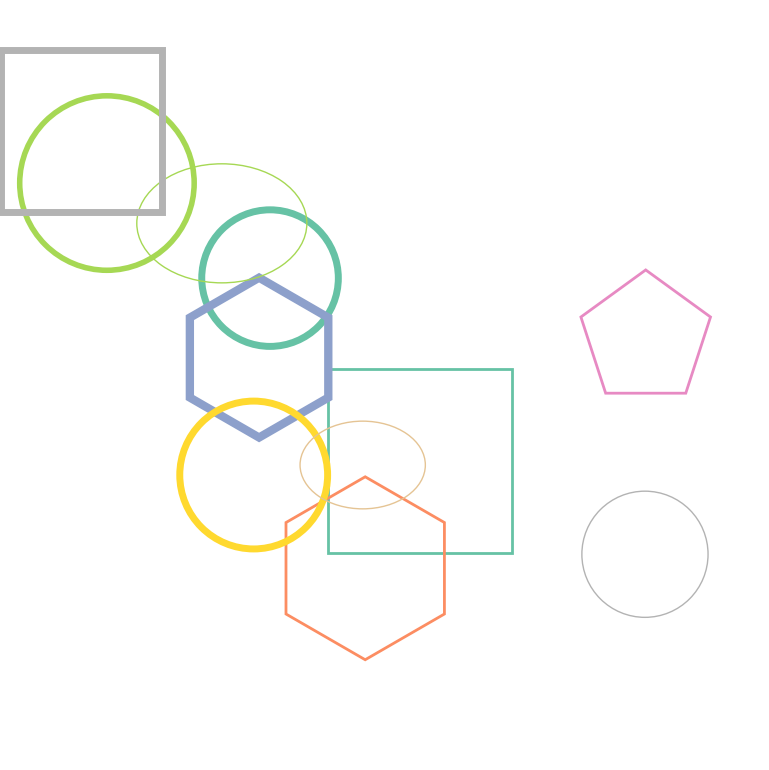[{"shape": "circle", "thickness": 2.5, "radius": 0.44, "center": [0.351, 0.639]}, {"shape": "square", "thickness": 1, "radius": 0.6, "center": [0.546, 0.402]}, {"shape": "hexagon", "thickness": 1, "radius": 0.59, "center": [0.474, 0.262]}, {"shape": "hexagon", "thickness": 3, "radius": 0.52, "center": [0.336, 0.536]}, {"shape": "pentagon", "thickness": 1, "radius": 0.44, "center": [0.839, 0.561]}, {"shape": "oval", "thickness": 0.5, "radius": 0.55, "center": [0.288, 0.71]}, {"shape": "circle", "thickness": 2, "radius": 0.57, "center": [0.139, 0.762]}, {"shape": "circle", "thickness": 2.5, "radius": 0.48, "center": [0.329, 0.383]}, {"shape": "oval", "thickness": 0.5, "radius": 0.41, "center": [0.471, 0.396]}, {"shape": "circle", "thickness": 0.5, "radius": 0.41, "center": [0.838, 0.28]}, {"shape": "square", "thickness": 2.5, "radius": 0.53, "center": [0.106, 0.83]}]